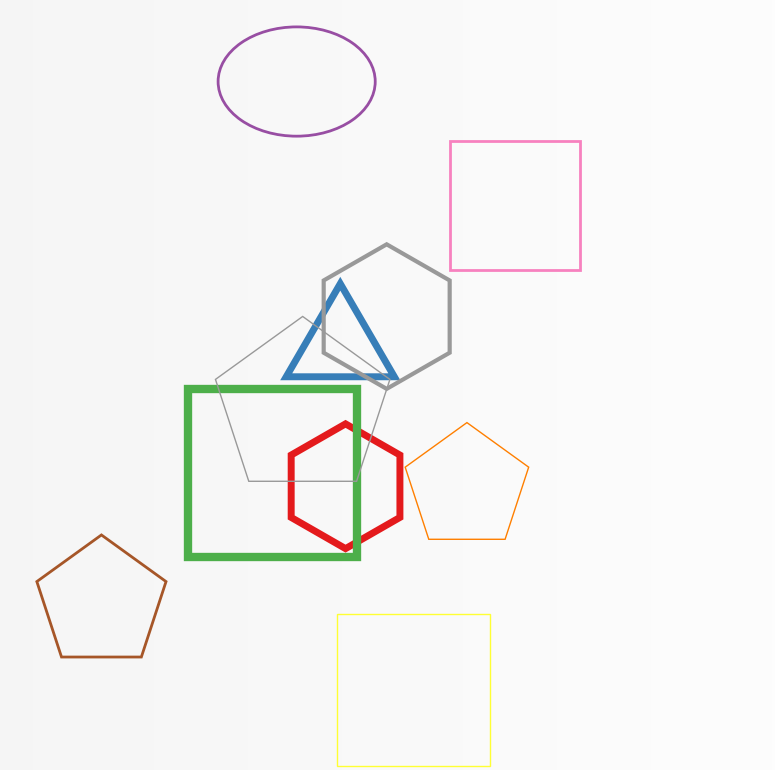[{"shape": "hexagon", "thickness": 2.5, "radius": 0.41, "center": [0.446, 0.369]}, {"shape": "triangle", "thickness": 2.5, "radius": 0.4, "center": [0.439, 0.551]}, {"shape": "square", "thickness": 3, "radius": 0.54, "center": [0.351, 0.386]}, {"shape": "oval", "thickness": 1, "radius": 0.51, "center": [0.383, 0.894]}, {"shape": "pentagon", "thickness": 0.5, "radius": 0.42, "center": [0.602, 0.367]}, {"shape": "square", "thickness": 0.5, "radius": 0.49, "center": [0.533, 0.104]}, {"shape": "pentagon", "thickness": 1, "radius": 0.44, "center": [0.131, 0.218]}, {"shape": "square", "thickness": 1, "radius": 0.42, "center": [0.664, 0.733]}, {"shape": "pentagon", "thickness": 0.5, "radius": 0.59, "center": [0.391, 0.471]}, {"shape": "hexagon", "thickness": 1.5, "radius": 0.47, "center": [0.499, 0.589]}]